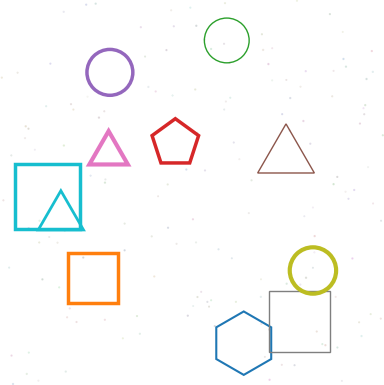[{"shape": "hexagon", "thickness": 1.5, "radius": 0.41, "center": [0.633, 0.109]}, {"shape": "square", "thickness": 2.5, "radius": 0.32, "center": [0.241, 0.279]}, {"shape": "circle", "thickness": 1, "radius": 0.29, "center": [0.589, 0.895]}, {"shape": "pentagon", "thickness": 2.5, "radius": 0.32, "center": [0.455, 0.628]}, {"shape": "circle", "thickness": 2.5, "radius": 0.3, "center": [0.285, 0.812]}, {"shape": "triangle", "thickness": 1, "radius": 0.43, "center": [0.743, 0.593]}, {"shape": "triangle", "thickness": 3, "radius": 0.29, "center": [0.282, 0.602]}, {"shape": "square", "thickness": 1, "radius": 0.4, "center": [0.778, 0.165]}, {"shape": "circle", "thickness": 3, "radius": 0.3, "center": [0.813, 0.297]}, {"shape": "triangle", "thickness": 2, "radius": 0.34, "center": [0.158, 0.437]}, {"shape": "square", "thickness": 2.5, "radius": 0.43, "center": [0.123, 0.49]}]